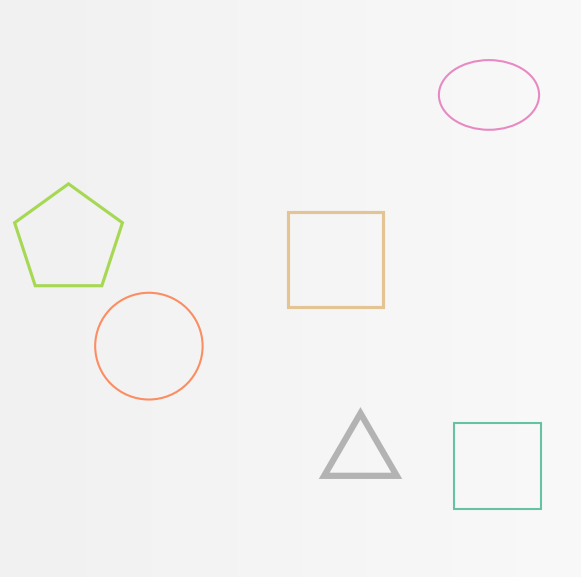[{"shape": "square", "thickness": 1, "radius": 0.37, "center": [0.856, 0.193]}, {"shape": "circle", "thickness": 1, "radius": 0.46, "center": [0.256, 0.4]}, {"shape": "oval", "thickness": 1, "radius": 0.43, "center": [0.841, 0.835]}, {"shape": "pentagon", "thickness": 1.5, "radius": 0.49, "center": [0.118, 0.583]}, {"shape": "square", "thickness": 1.5, "radius": 0.41, "center": [0.577, 0.55]}, {"shape": "triangle", "thickness": 3, "radius": 0.36, "center": [0.62, 0.211]}]